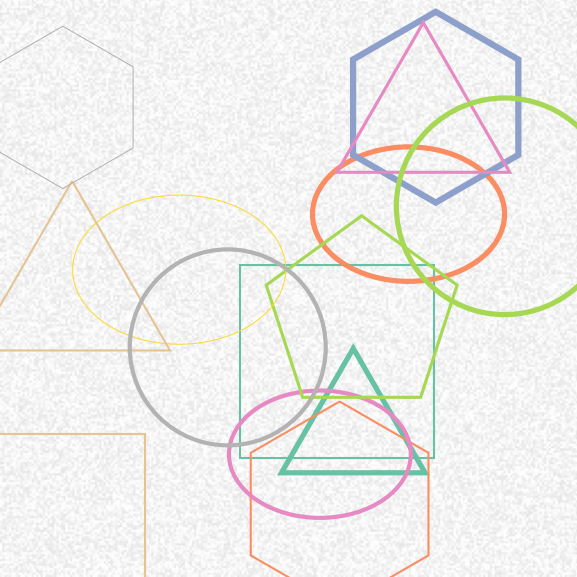[{"shape": "triangle", "thickness": 2.5, "radius": 0.72, "center": [0.612, 0.252]}, {"shape": "square", "thickness": 1, "radius": 0.84, "center": [0.584, 0.373]}, {"shape": "oval", "thickness": 2.5, "radius": 0.83, "center": [0.707, 0.628]}, {"shape": "hexagon", "thickness": 1, "radius": 0.89, "center": [0.588, 0.126]}, {"shape": "hexagon", "thickness": 3, "radius": 0.83, "center": [0.754, 0.814]}, {"shape": "triangle", "thickness": 1.5, "radius": 0.86, "center": [0.733, 0.787]}, {"shape": "oval", "thickness": 2, "radius": 0.79, "center": [0.554, 0.213]}, {"shape": "pentagon", "thickness": 1.5, "radius": 0.87, "center": [0.626, 0.452]}, {"shape": "circle", "thickness": 2.5, "radius": 0.94, "center": [0.874, 0.642]}, {"shape": "oval", "thickness": 0.5, "radius": 0.92, "center": [0.31, 0.532]}, {"shape": "square", "thickness": 1, "radius": 0.7, "center": [0.112, 0.107]}, {"shape": "triangle", "thickness": 1, "radius": 0.98, "center": [0.125, 0.49]}, {"shape": "hexagon", "thickness": 0.5, "radius": 0.7, "center": [0.109, 0.813]}, {"shape": "circle", "thickness": 2, "radius": 0.85, "center": [0.394, 0.398]}]